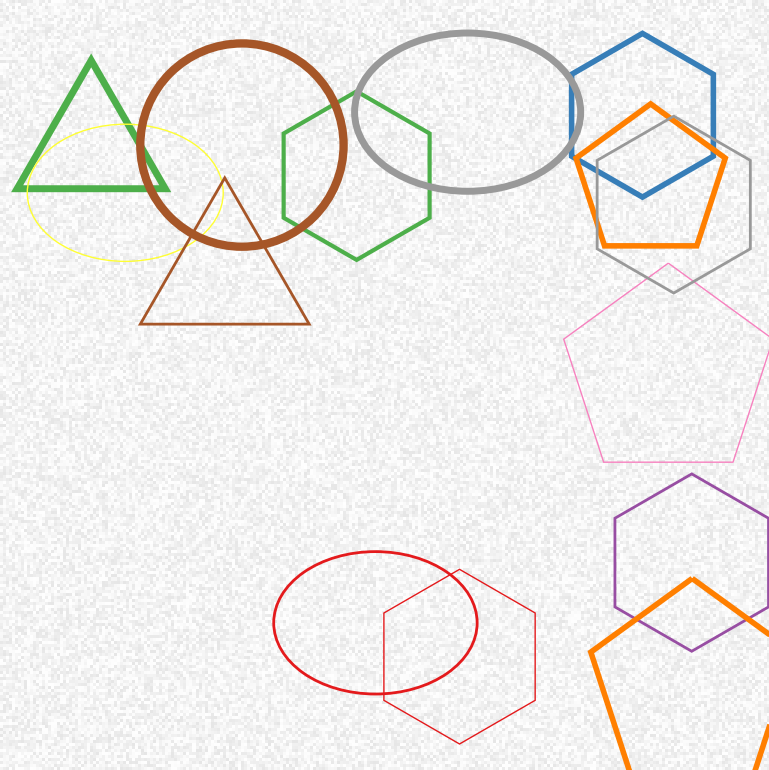[{"shape": "hexagon", "thickness": 0.5, "radius": 0.57, "center": [0.597, 0.147]}, {"shape": "oval", "thickness": 1, "radius": 0.66, "center": [0.488, 0.191]}, {"shape": "hexagon", "thickness": 2, "radius": 0.53, "center": [0.834, 0.85]}, {"shape": "triangle", "thickness": 2.5, "radius": 0.56, "center": [0.118, 0.81]}, {"shape": "hexagon", "thickness": 1.5, "radius": 0.55, "center": [0.463, 0.772]}, {"shape": "hexagon", "thickness": 1, "radius": 0.58, "center": [0.898, 0.269]}, {"shape": "pentagon", "thickness": 2, "radius": 0.51, "center": [0.845, 0.763]}, {"shape": "pentagon", "thickness": 2, "radius": 0.69, "center": [0.899, 0.11]}, {"shape": "oval", "thickness": 0.5, "radius": 0.64, "center": [0.163, 0.75]}, {"shape": "triangle", "thickness": 1, "radius": 0.63, "center": [0.292, 0.642]}, {"shape": "circle", "thickness": 3, "radius": 0.66, "center": [0.314, 0.812]}, {"shape": "pentagon", "thickness": 0.5, "radius": 0.71, "center": [0.868, 0.515]}, {"shape": "oval", "thickness": 2.5, "radius": 0.73, "center": [0.607, 0.854]}, {"shape": "hexagon", "thickness": 1, "radius": 0.57, "center": [0.875, 0.734]}]